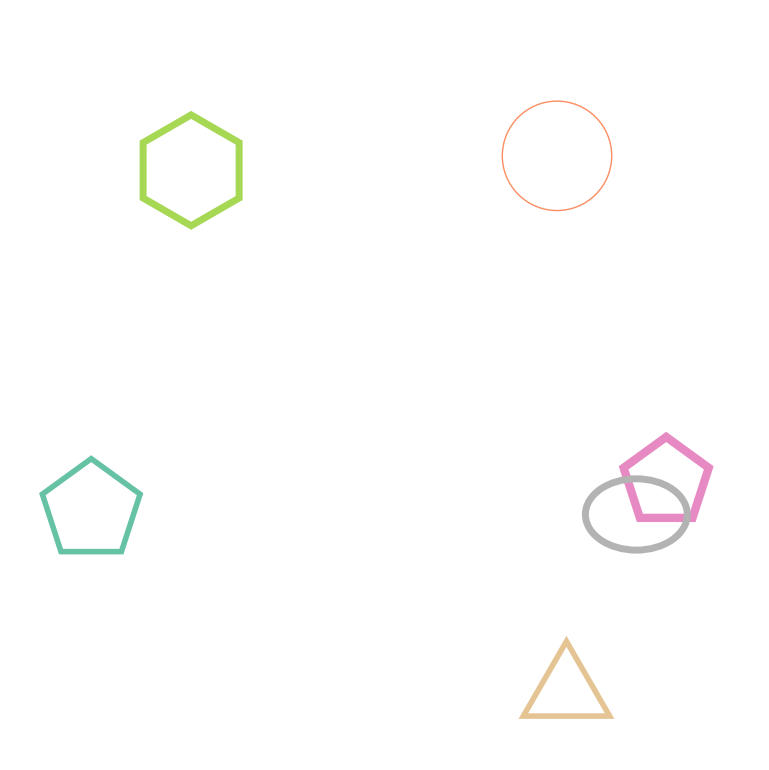[{"shape": "pentagon", "thickness": 2, "radius": 0.33, "center": [0.118, 0.338]}, {"shape": "circle", "thickness": 0.5, "radius": 0.36, "center": [0.723, 0.798]}, {"shape": "pentagon", "thickness": 3, "radius": 0.29, "center": [0.865, 0.374]}, {"shape": "hexagon", "thickness": 2.5, "radius": 0.36, "center": [0.248, 0.779]}, {"shape": "triangle", "thickness": 2, "radius": 0.32, "center": [0.736, 0.102]}, {"shape": "oval", "thickness": 2.5, "radius": 0.33, "center": [0.826, 0.332]}]